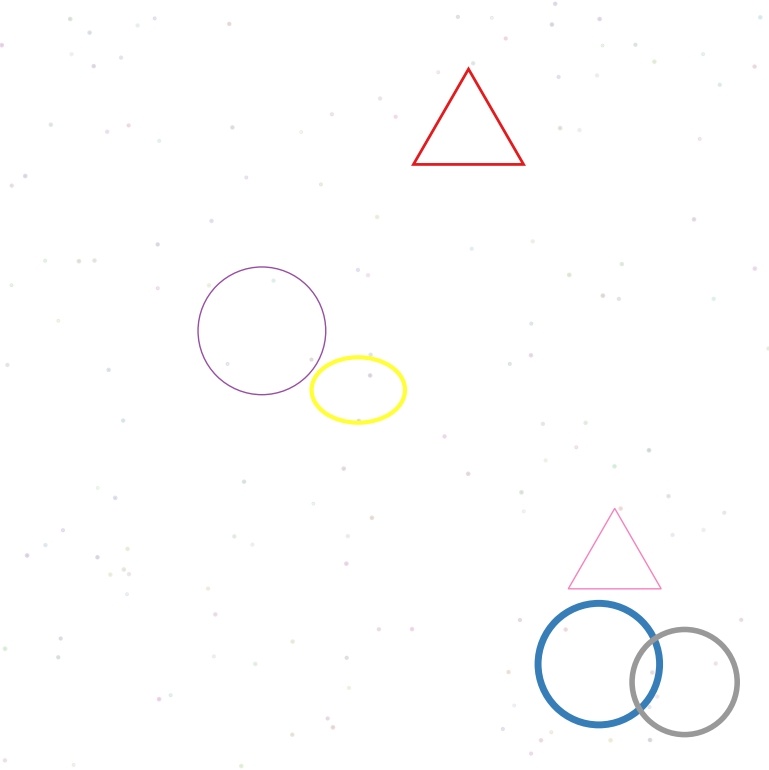[{"shape": "triangle", "thickness": 1, "radius": 0.41, "center": [0.608, 0.828]}, {"shape": "circle", "thickness": 2.5, "radius": 0.39, "center": [0.778, 0.138]}, {"shape": "circle", "thickness": 0.5, "radius": 0.41, "center": [0.34, 0.57]}, {"shape": "oval", "thickness": 1.5, "radius": 0.3, "center": [0.465, 0.494]}, {"shape": "triangle", "thickness": 0.5, "radius": 0.35, "center": [0.798, 0.27]}, {"shape": "circle", "thickness": 2, "radius": 0.34, "center": [0.889, 0.114]}]